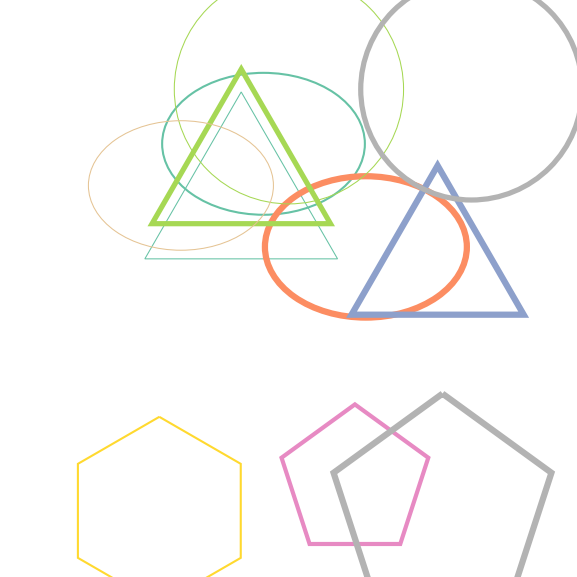[{"shape": "oval", "thickness": 1, "radius": 0.88, "center": [0.456, 0.75]}, {"shape": "triangle", "thickness": 0.5, "radius": 0.96, "center": [0.418, 0.647]}, {"shape": "oval", "thickness": 3, "radius": 0.87, "center": [0.634, 0.572]}, {"shape": "triangle", "thickness": 3, "radius": 0.86, "center": [0.758, 0.54]}, {"shape": "pentagon", "thickness": 2, "radius": 0.67, "center": [0.615, 0.165]}, {"shape": "triangle", "thickness": 2.5, "radius": 0.89, "center": [0.418, 0.701]}, {"shape": "circle", "thickness": 0.5, "radius": 0.99, "center": [0.5, 0.845]}, {"shape": "hexagon", "thickness": 1, "radius": 0.81, "center": [0.276, 0.115]}, {"shape": "oval", "thickness": 0.5, "radius": 0.8, "center": [0.313, 0.678]}, {"shape": "pentagon", "thickness": 3, "radius": 0.99, "center": [0.766, 0.119]}, {"shape": "circle", "thickness": 2.5, "radius": 0.96, "center": [0.816, 0.844]}]